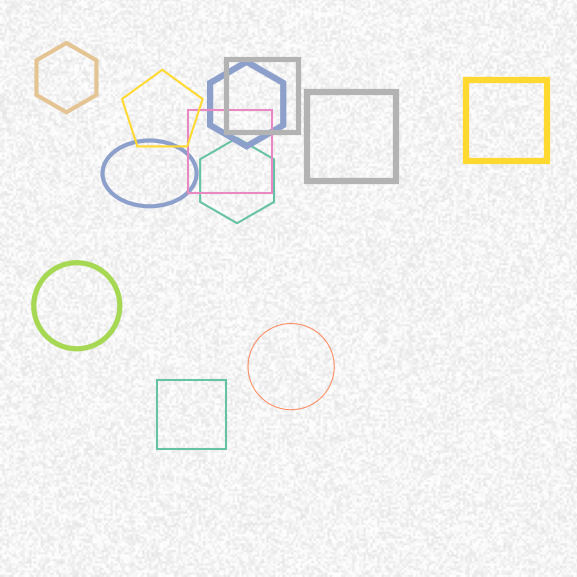[{"shape": "square", "thickness": 1, "radius": 0.3, "center": [0.331, 0.282]}, {"shape": "hexagon", "thickness": 1, "radius": 0.37, "center": [0.411, 0.686]}, {"shape": "circle", "thickness": 0.5, "radius": 0.37, "center": [0.504, 0.364]}, {"shape": "oval", "thickness": 2, "radius": 0.41, "center": [0.259, 0.699]}, {"shape": "hexagon", "thickness": 3, "radius": 0.37, "center": [0.427, 0.819]}, {"shape": "square", "thickness": 1, "radius": 0.36, "center": [0.398, 0.737]}, {"shape": "circle", "thickness": 2.5, "radius": 0.37, "center": [0.133, 0.47]}, {"shape": "pentagon", "thickness": 1, "radius": 0.37, "center": [0.281, 0.805]}, {"shape": "square", "thickness": 3, "radius": 0.35, "center": [0.876, 0.791]}, {"shape": "hexagon", "thickness": 2, "radius": 0.3, "center": [0.115, 0.865]}, {"shape": "square", "thickness": 3, "radius": 0.39, "center": [0.609, 0.763]}, {"shape": "square", "thickness": 2.5, "radius": 0.31, "center": [0.453, 0.834]}]